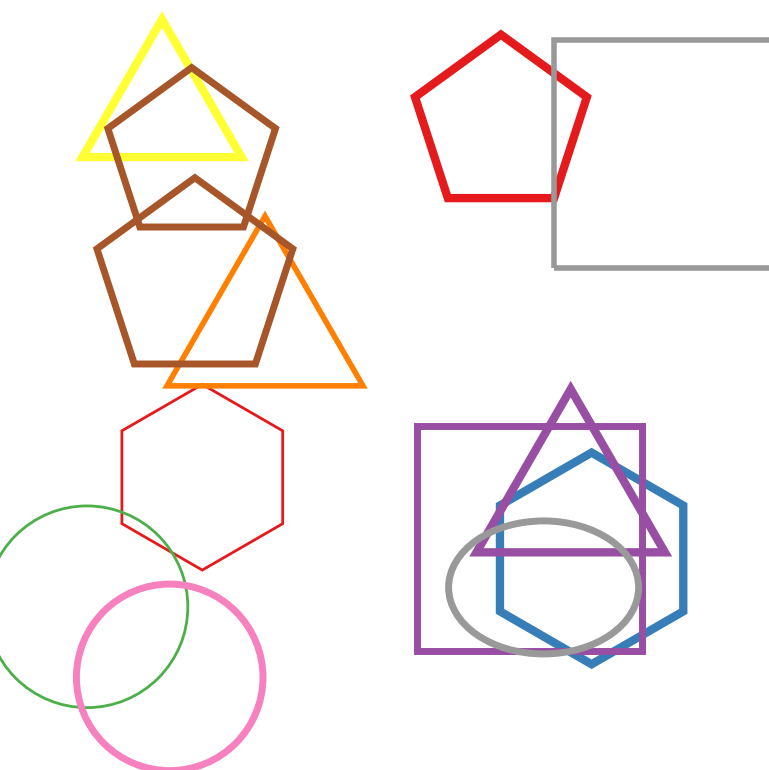[{"shape": "pentagon", "thickness": 3, "radius": 0.59, "center": [0.651, 0.838]}, {"shape": "hexagon", "thickness": 1, "radius": 0.6, "center": [0.263, 0.38]}, {"shape": "hexagon", "thickness": 3, "radius": 0.69, "center": [0.768, 0.275]}, {"shape": "circle", "thickness": 1, "radius": 0.65, "center": [0.113, 0.212]}, {"shape": "square", "thickness": 2.5, "radius": 0.73, "center": [0.688, 0.301]}, {"shape": "triangle", "thickness": 3, "radius": 0.71, "center": [0.741, 0.353]}, {"shape": "triangle", "thickness": 2, "radius": 0.73, "center": [0.344, 0.572]}, {"shape": "triangle", "thickness": 3, "radius": 0.6, "center": [0.21, 0.856]}, {"shape": "pentagon", "thickness": 2.5, "radius": 0.57, "center": [0.249, 0.798]}, {"shape": "pentagon", "thickness": 2.5, "radius": 0.67, "center": [0.253, 0.635]}, {"shape": "circle", "thickness": 2.5, "radius": 0.61, "center": [0.22, 0.12]}, {"shape": "square", "thickness": 2, "radius": 0.74, "center": [0.868, 0.8]}, {"shape": "oval", "thickness": 2.5, "radius": 0.62, "center": [0.706, 0.237]}]